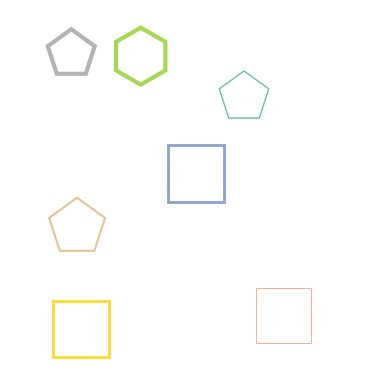[{"shape": "pentagon", "thickness": 1, "radius": 0.34, "center": [0.634, 0.748]}, {"shape": "square", "thickness": 0.5, "radius": 0.35, "center": [0.736, 0.18]}, {"shape": "square", "thickness": 2, "radius": 0.37, "center": [0.509, 0.549]}, {"shape": "hexagon", "thickness": 3, "radius": 0.37, "center": [0.365, 0.854]}, {"shape": "square", "thickness": 2, "radius": 0.36, "center": [0.21, 0.145]}, {"shape": "pentagon", "thickness": 1.5, "radius": 0.38, "center": [0.2, 0.41]}, {"shape": "pentagon", "thickness": 3, "radius": 0.32, "center": [0.185, 0.86]}]